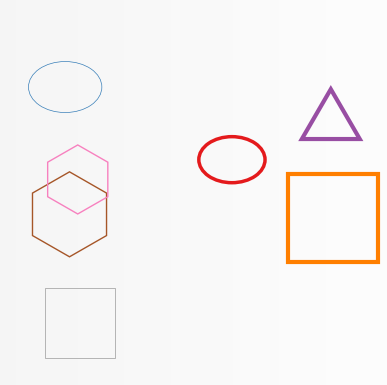[{"shape": "oval", "thickness": 2.5, "radius": 0.43, "center": [0.599, 0.585]}, {"shape": "oval", "thickness": 0.5, "radius": 0.47, "center": [0.168, 0.774]}, {"shape": "triangle", "thickness": 3, "radius": 0.43, "center": [0.854, 0.682]}, {"shape": "square", "thickness": 3, "radius": 0.58, "center": [0.859, 0.434]}, {"shape": "hexagon", "thickness": 1, "radius": 0.55, "center": [0.179, 0.443]}, {"shape": "hexagon", "thickness": 1, "radius": 0.45, "center": [0.201, 0.534]}, {"shape": "square", "thickness": 0.5, "radius": 0.45, "center": [0.207, 0.16]}]